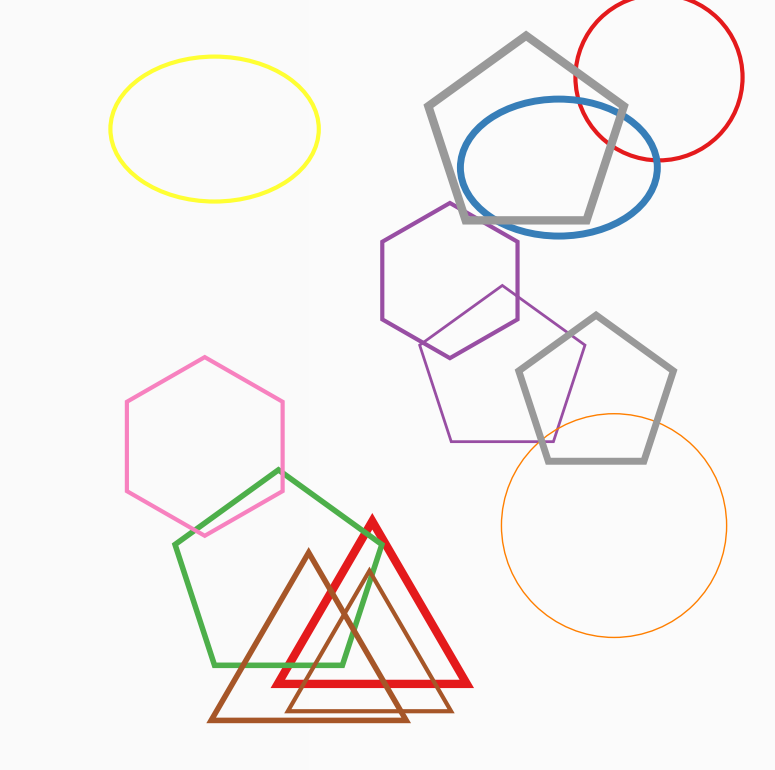[{"shape": "circle", "thickness": 1.5, "radius": 0.54, "center": [0.85, 0.9]}, {"shape": "triangle", "thickness": 3, "radius": 0.7, "center": [0.48, 0.182]}, {"shape": "oval", "thickness": 2.5, "radius": 0.64, "center": [0.721, 0.782]}, {"shape": "pentagon", "thickness": 2, "radius": 0.7, "center": [0.359, 0.249]}, {"shape": "hexagon", "thickness": 1.5, "radius": 0.5, "center": [0.581, 0.636]}, {"shape": "pentagon", "thickness": 1, "radius": 0.56, "center": [0.648, 0.517]}, {"shape": "circle", "thickness": 0.5, "radius": 0.73, "center": [0.792, 0.317]}, {"shape": "oval", "thickness": 1.5, "radius": 0.67, "center": [0.277, 0.832]}, {"shape": "triangle", "thickness": 1.5, "radius": 0.61, "center": [0.477, 0.137]}, {"shape": "triangle", "thickness": 2, "radius": 0.73, "center": [0.398, 0.137]}, {"shape": "hexagon", "thickness": 1.5, "radius": 0.58, "center": [0.264, 0.42]}, {"shape": "pentagon", "thickness": 2.5, "radius": 0.52, "center": [0.769, 0.486]}, {"shape": "pentagon", "thickness": 3, "radius": 0.66, "center": [0.679, 0.821]}]